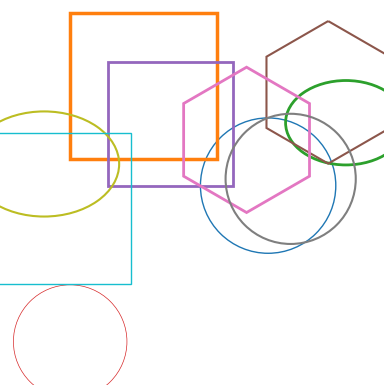[{"shape": "circle", "thickness": 1, "radius": 0.88, "center": [0.696, 0.518]}, {"shape": "square", "thickness": 2.5, "radius": 0.95, "center": [0.372, 0.776]}, {"shape": "oval", "thickness": 2, "radius": 0.78, "center": [0.898, 0.681]}, {"shape": "circle", "thickness": 0.5, "radius": 0.74, "center": [0.182, 0.113]}, {"shape": "square", "thickness": 2, "radius": 0.81, "center": [0.443, 0.678]}, {"shape": "hexagon", "thickness": 1.5, "radius": 0.93, "center": [0.852, 0.76]}, {"shape": "hexagon", "thickness": 2, "radius": 0.94, "center": [0.64, 0.637]}, {"shape": "circle", "thickness": 1.5, "radius": 0.85, "center": [0.755, 0.535]}, {"shape": "oval", "thickness": 1.5, "radius": 0.98, "center": [0.114, 0.574]}, {"shape": "square", "thickness": 1, "radius": 0.98, "center": [0.144, 0.458]}]